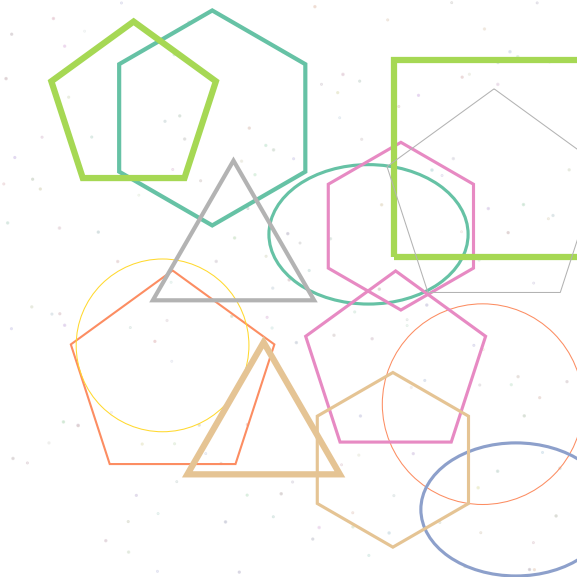[{"shape": "oval", "thickness": 1.5, "radius": 0.86, "center": [0.638, 0.593]}, {"shape": "hexagon", "thickness": 2, "radius": 0.93, "center": [0.368, 0.795]}, {"shape": "pentagon", "thickness": 1, "radius": 0.93, "center": [0.299, 0.345]}, {"shape": "circle", "thickness": 0.5, "radius": 0.87, "center": [0.836, 0.299]}, {"shape": "oval", "thickness": 1.5, "radius": 0.82, "center": [0.893, 0.117]}, {"shape": "hexagon", "thickness": 1.5, "radius": 0.73, "center": [0.694, 0.607]}, {"shape": "pentagon", "thickness": 1.5, "radius": 0.82, "center": [0.685, 0.366]}, {"shape": "square", "thickness": 3, "radius": 0.85, "center": [0.853, 0.725]}, {"shape": "pentagon", "thickness": 3, "radius": 0.75, "center": [0.231, 0.812]}, {"shape": "circle", "thickness": 0.5, "radius": 0.75, "center": [0.281, 0.401]}, {"shape": "triangle", "thickness": 3, "radius": 0.76, "center": [0.456, 0.254]}, {"shape": "hexagon", "thickness": 1.5, "radius": 0.76, "center": [0.68, 0.203]}, {"shape": "pentagon", "thickness": 0.5, "radius": 0.97, "center": [0.856, 0.65]}, {"shape": "triangle", "thickness": 2, "radius": 0.81, "center": [0.404, 0.56]}]